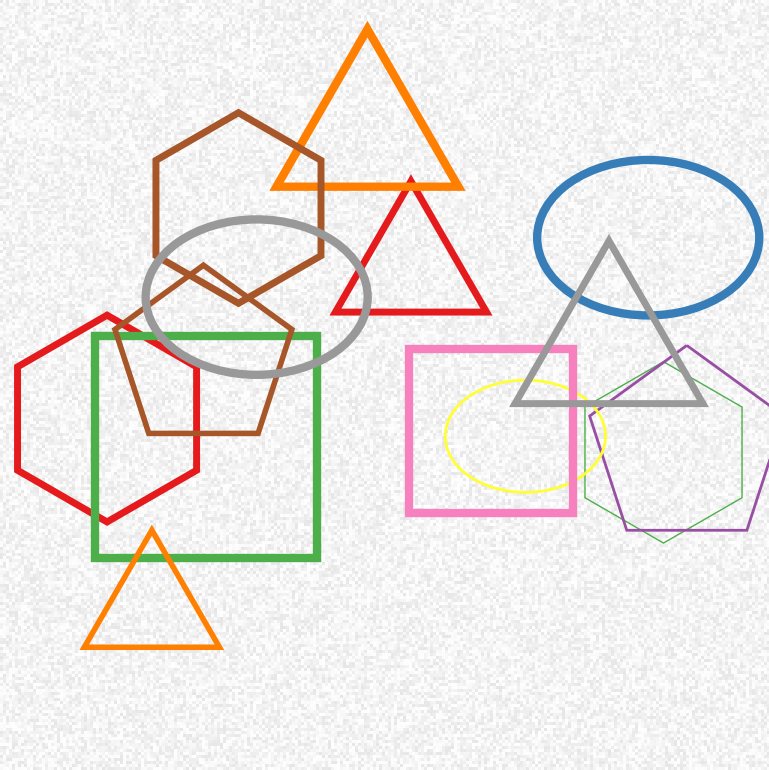[{"shape": "hexagon", "thickness": 2.5, "radius": 0.67, "center": [0.139, 0.456]}, {"shape": "triangle", "thickness": 2.5, "radius": 0.57, "center": [0.534, 0.651]}, {"shape": "oval", "thickness": 3, "radius": 0.72, "center": [0.842, 0.691]}, {"shape": "hexagon", "thickness": 0.5, "radius": 0.59, "center": [0.862, 0.412]}, {"shape": "square", "thickness": 3, "radius": 0.72, "center": [0.268, 0.42]}, {"shape": "pentagon", "thickness": 1, "radius": 0.66, "center": [0.892, 0.419]}, {"shape": "triangle", "thickness": 2, "radius": 0.51, "center": [0.197, 0.21]}, {"shape": "triangle", "thickness": 3, "radius": 0.68, "center": [0.477, 0.826]}, {"shape": "oval", "thickness": 1, "radius": 0.52, "center": [0.682, 0.433]}, {"shape": "hexagon", "thickness": 2.5, "radius": 0.62, "center": [0.31, 0.73]}, {"shape": "pentagon", "thickness": 2, "radius": 0.6, "center": [0.264, 0.535]}, {"shape": "square", "thickness": 3, "radius": 0.53, "center": [0.638, 0.44]}, {"shape": "oval", "thickness": 3, "radius": 0.72, "center": [0.333, 0.614]}, {"shape": "triangle", "thickness": 2.5, "radius": 0.7, "center": [0.791, 0.546]}]